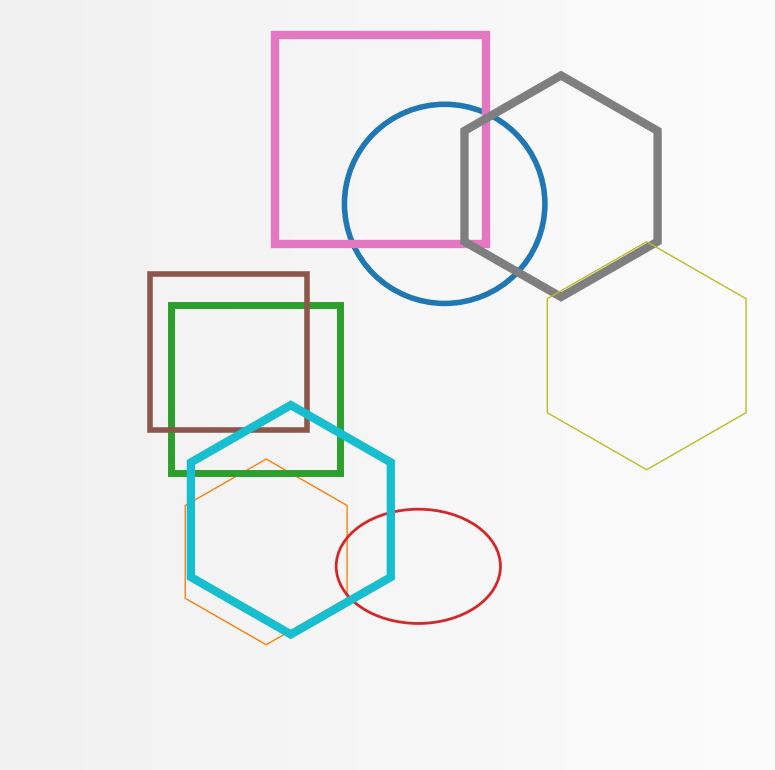[{"shape": "circle", "thickness": 2, "radius": 0.65, "center": [0.574, 0.735]}, {"shape": "hexagon", "thickness": 0.5, "radius": 0.6, "center": [0.343, 0.283]}, {"shape": "square", "thickness": 2.5, "radius": 0.55, "center": [0.33, 0.495]}, {"shape": "oval", "thickness": 1, "radius": 0.53, "center": [0.54, 0.265]}, {"shape": "square", "thickness": 2, "radius": 0.51, "center": [0.295, 0.543]}, {"shape": "square", "thickness": 3, "radius": 0.68, "center": [0.491, 0.819]}, {"shape": "hexagon", "thickness": 3, "radius": 0.72, "center": [0.724, 0.758]}, {"shape": "hexagon", "thickness": 0.5, "radius": 0.74, "center": [0.834, 0.538]}, {"shape": "hexagon", "thickness": 3, "radius": 0.74, "center": [0.375, 0.325]}]